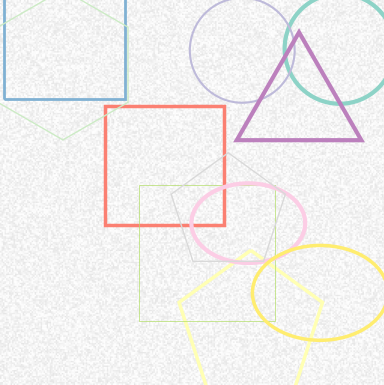[{"shape": "circle", "thickness": 3, "radius": 0.72, "center": [0.882, 0.873]}, {"shape": "pentagon", "thickness": 2.5, "radius": 0.98, "center": [0.651, 0.154]}, {"shape": "circle", "thickness": 1.5, "radius": 0.68, "center": [0.629, 0.869]}, {"shape": "square", "thickness": 2.5, "radius": 0.78, "center": [0.427, 0.57]}, {"shape": "square", "thickness": 2, "radius": 0.78, "center": [0.167, 0.899]}, {"shape": "square", "thickness": 0.5, "radius": 0.88, "center": [0.537, 0.342]}, {"shape": "oval", "thickness": 3, "radius": 0.74, "center": [0.645, 0.42]}, {"shape": "pentagon", "thickness": 1, "radius": 0.78, "center": [0.593, 0.447]}, {"shape": "triangle", "thickness": 3, "radius": 0.93, "center": [0.777, 0.729]}, {"shape": "hexagon", "thickness": 1, "radius": 0.98, "center": [0.163, 0.832]}, {"shape": "oval", "thickness": 2.5, "radius": 0.88, "center": [0.832, 0.239]}]